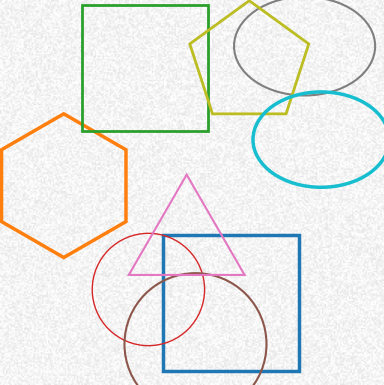[{"shape": "square", "thickness": 2.5, "radius": 0.88, "center": [0.599, 0.213]}, {"shape": "hexagon", "thickness": 2.5, "radius": 0.93, "center": [0.166, 0.518]}, {"shape": "square", "thickness": 2, "radius": 0.82, "center": [0.376, 0.824]}, {"shape": "circle", "thickness": 1, "radius": 0.73, "center": [0.385, 0.248]}, {"shape": "circle", "thickness": 1.5, "radius": 0.92, "center": [0.508, 0.106]}, {"shape": "triangle", "thickness": 1.5, "radius": 0.87, "center": [0.485, 0.373]}, {"shape": "oval", "thickness": 1.5, "radius": 0.92, "center": [0.791, 0.88]}, {"shape": "pentagon", "thickness": 2, "radius": 0.81, "center": [0.647, 0.836]}, {"shape": "oval", "thickness": 2.5, "radius": 0.88, "center": [0.834, 0.637]}]